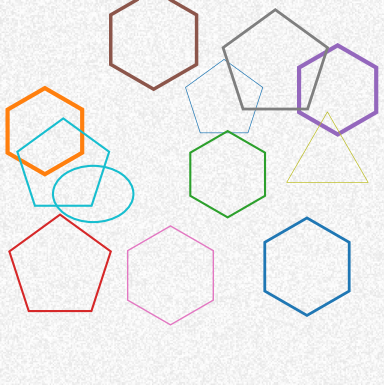[{"shape": "pentagon", "thickness": 0.5, "radius": 0.53, "center": [0.582, 0.74]}, {"shape": "hexagon", "thickness": 2, "radius": 0.63, "center": [0.797, 0.307]}, {"shape": "hexagon", "thickness": 3, "radius": 0.56, "center": [0.117, 0.659]}, {"shape": "hexagon", "thickness": 1.5, "radius": 0.56, "center": [0.591, 0.547]}, {"shape": "pentagon", "thickness": 1.5, "radius": 0.69, "center": [0.156, 0.304]}, {"shape": "hexagon", "thickness": 3, "radius": 0.58, "center": [0.877, 0.767]}, {"shape": "hexagon", "thickness": 2.5, "radius": 0.64, "center": [0.399, 0.897]}, {"shape": "hexagon", "thickness": 1, "radius": 0.64, "center": [0.443, 0.285]}, {"shape": "pentagon", "thickness": 2, "radius": 0.71, "center": [0.715, 0.832]}, {"shape": "triangle", "thickness": 0.5, "radius": 0.61, "center": [0.85, 0.587]}, {"shape": "oval", "thickness": 1.5, "radius": 0.52, "center": [0.242, 0.496]}, {"shape": "pentagon", "thickness": 1.5, "radius": 0.63, "center": [0.164, 0.567]}]